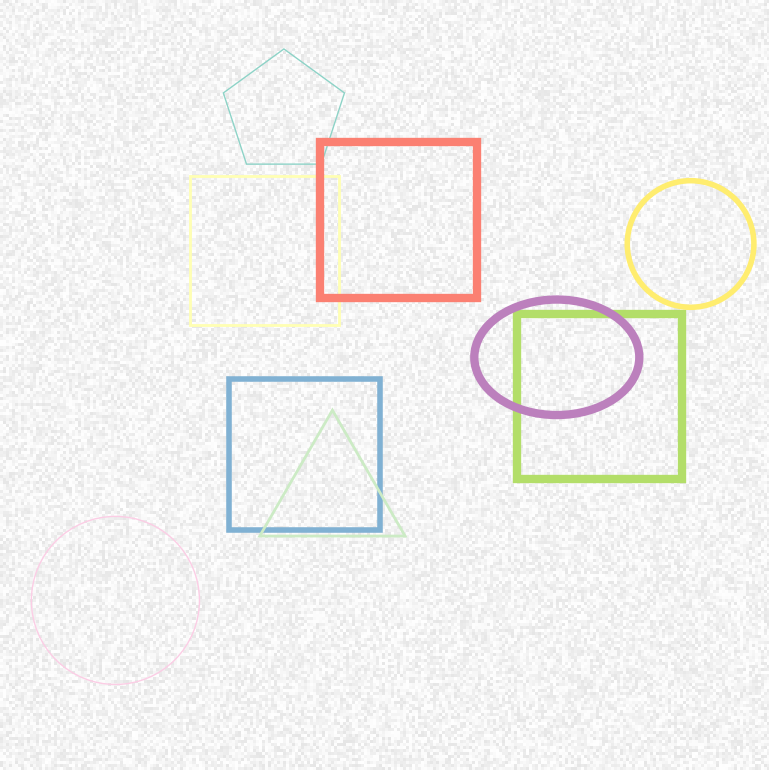[{"shape": "pentagon", "thickness": 0.5, "radius": 0.41, "center": [0.369, 0.854]}, {"shape": "square", "thickness": 1, "radius": 0.48, "center": [0.344, 0.675]}, {"shape": "square", "thickness": 3, "radius": 0.51, "center": [0.517, 0.714]}, {"shape": "square", "thickness": 2, "radius": 0.49, "center": [0.395, 0.41]}, {"shape": "square", "thickness": 3, "radius": 0.54, "center": [0.779, 0.485]}, {"shape": "circle", "thickness": 0.5, "radius": 0.55, "center": [0.15, 0.22]}, {"shape": "oval", "thickness": 3, "radius": 0.54, "center": [0.723, 0.536]}, {"shape": "triangle", "thickness": 1, "radius": 0.54, "center": [0.432, 0.358]}, {"shape": "circle", "thickness": 2, "radius": 0.41, "center": [0.897, 0.683]}]